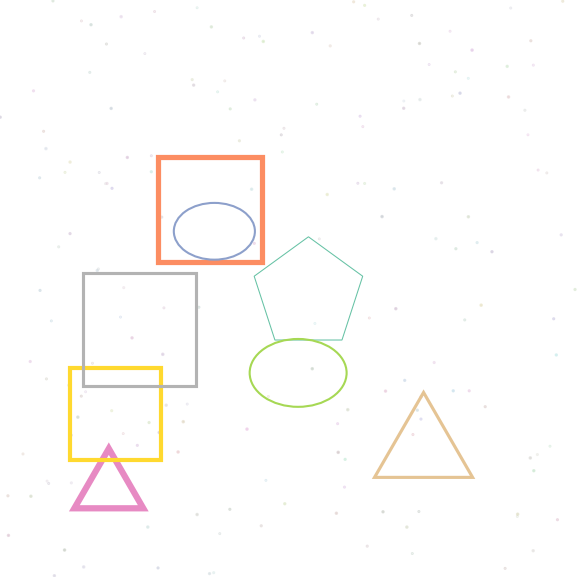[{"shape": "pentagon", "thickness": 0.5, "radius": 0.49, "center": [0.534, 0.49]}, {"shape": "square", "thickness": 2.5, "radius": 0.45, "center": [0.364, 0.637]}, {"shape": "oval", "thickness": 1, "radius": 0.35, "center": [0.371, 0.599]}, {"shape": "triangle", "thickness": 3, "radius": 0.34, "center": [0.188, 0.153]}, {"shape": "oval", "thickness": 1, "radius": 0.42, "center": [0.516, 0.353]}, {"shape": "square", "thickness": 2, "radius": 0.4, "center": [0.2, 0.282]}, {"shape": "triangle", "thickness": 1.5, "radius": 0.49, "center": [0.733, 0.222]}, {"shape": "square", "thickness": 1.5, "radius": 0.49, "center": [0.241, 0.428]}]